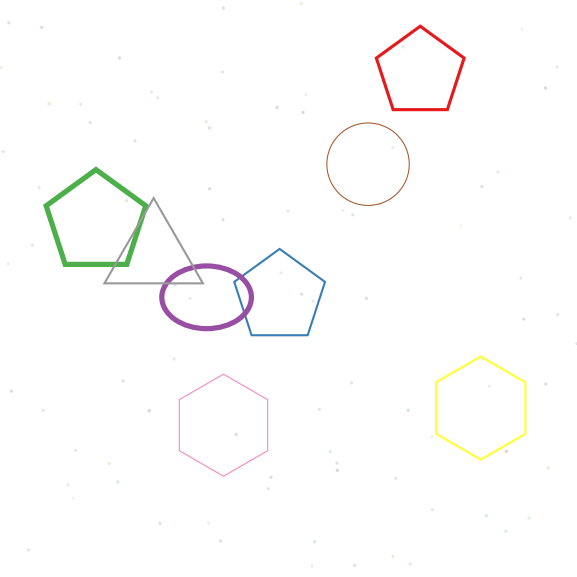[{"shape": "pentagon", "thickness": 1.5, "radius": 0.4, "center": [0.728, 0.874]}, {"shape": "pentagon", "thickness": 1, "radius": 0.41, "center": [0.484, 0.485]}, {"shape": "pentagon", "thickness": 2.5, "radius": 0.45, "center": [0.166, 0.615]}, {"shape": "oval", "thickness": 2.5, "radius": 0.39, "center": [0.358, 0.484]}, {"shape": "hexagon", "thickness": 1, "radius": 0.45, "center": [0.832, 0.293]}, {"shape": "circle", "thickness": 0.5, "radius": 0.36, "center": [0.637, 0.715]}, {"shape": "hexagon", "thickness": 0.5, "radius": 0.44, "center": [0.387, 0.263]}, {"shape": "triangle", "thickness": 1, "radius": 0.49, "center": [0.266, 0.558]}]